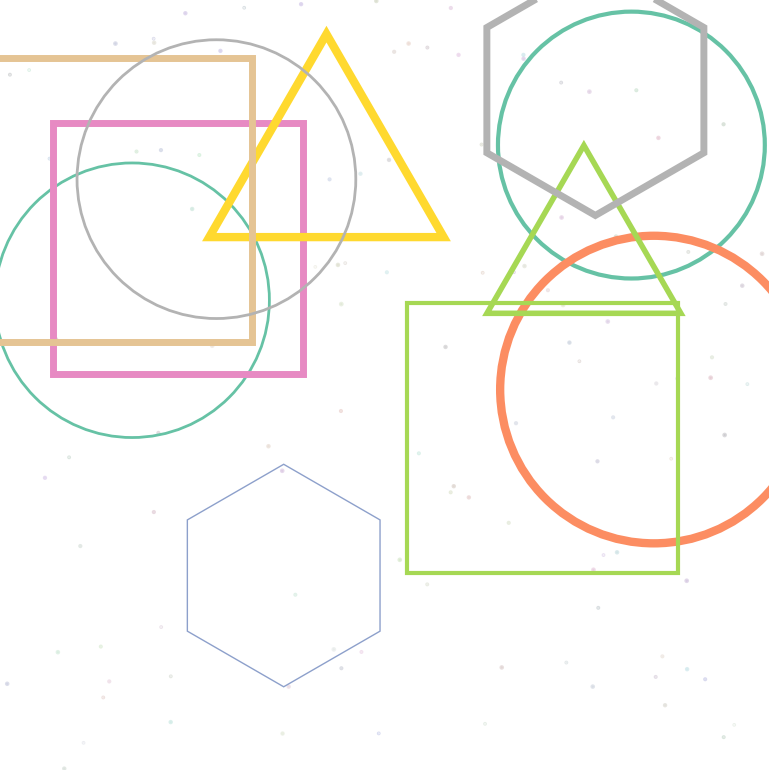[{"shape": "circle", "thickness": 1.5, "radius": 0.87, "center": [0.82, 0.812]}, {"shape": "circle", "thickness": 1, "radius": 0.89, "center": [0.172, 0.61]}, {"shape": "circle", "thickness": 3, "radius": 1.0, "center": [0.849, 0.494]}, {"shape": "hexagon", "thickness": 0.5, "radius": 0.72, "center": [0.368, 0.253]}, {"shape": "square", "thickness": 2.5, "radius": 0.81, "center": [0.231, 0.678]}, {"shape": "square", "thickness": 1.5, "radius": 0.88, "center": [0.705, 0.431]}, {"shape": "triangle", "thickness": 2, "radius": 0.73, "center": [0.758, 0.666]}, {"shape": "triangle", "thickness": 3, "radius": 0.88, "center": [0.424, 0.78]}, {"shape": "square", "thickness": 2.5, "radius": 0.92, "center": [0.142, 0.741]}, {"shape": "circle", "thickness": 1, "radius": 0.91, "center": [0.281, 0.767]}, {"shape": "hexagon", "thickness": 2.5, "radius": 0.81, "center": [0.773, 0.883]}]